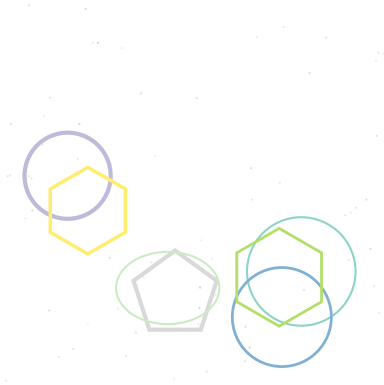[{"shape": "circle", "thickness": 1.5, "radius": 0.7, "center": [0.783, 0.295]}, {"shape": "circle", "thickness": 3, "radius": 0.56, "center": [0.176, 0.544]}, {"shape": "circle", "thickness": 2, "radius": 0.64, "center": [0.732, 0.176]}, {"shape": "hexagon", "thickness": 2, "radius": 0.64, "center": [0.725, 0.28]}, {"shape": "pentagon", "thickness": 3, "radius": 0.57, "center": [0.455, 0.236]}, {"shape": "oval", "thickness": 1.5, "radius": 0.67, "center": [0.436, 0.252]}, {"shape": "hexagon", "thickness": 2.5, "radius": 0.56, "center": [0.228, 0.453]}]